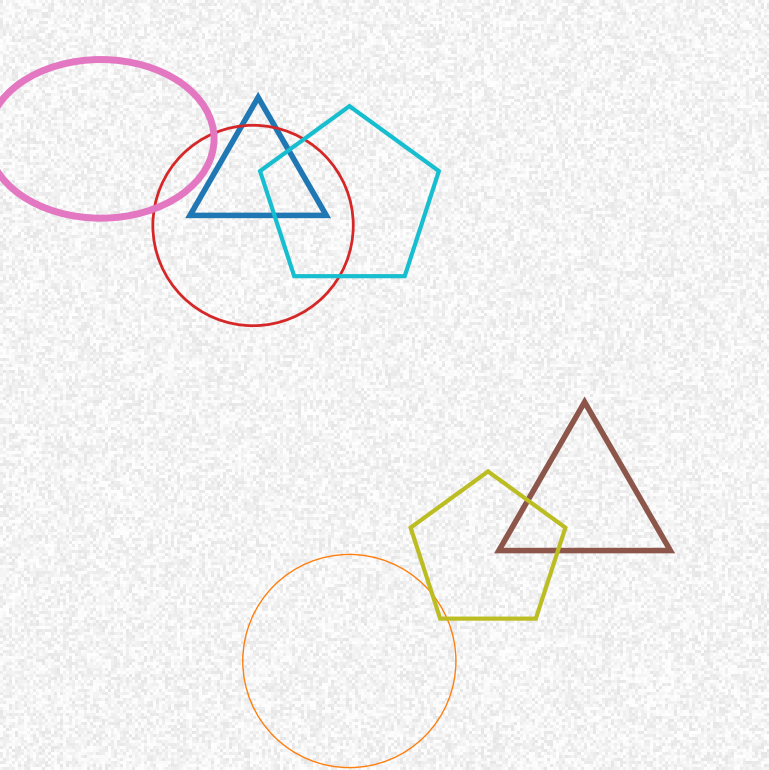[{"shape": "triangle", "thickness": 2, "radius": 0.51, "center": [0.335, 0.771]}, {"shape": "circle", "thickness": 0.5, "radius": 0.69, "center": [0.454, 0.142]}, {"shape": "circle", "thickness": 1, "radius": 0.65, "center": [0.329, 0.707]}, {"shape": "triangle", "thickness": 2, "radius": 0.64, "center": [0.759, 0.349]}, {"shape": "oval", "thickness": 2.5, "radius": 0.74, "center": [0.131, 0.82]}, {"shape": "pentagon", "thickness": 1.5, "radius": 0.53, "center": [0.634, 0.282]}, {"shape": "pentagon", "thickness": 1.5, "radius": 0.61, "center": [0.454, 0.74]}]